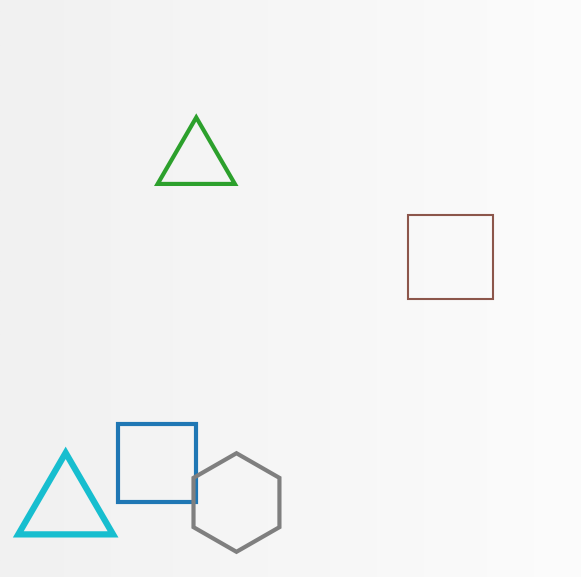[{"shape": "square", "thickness": 2, "radius": 0.34, "center": [0.27, 0.198]}, {"shape": "triangle", "thickness": 2, "radius": 0.38, "center": [0.338, 0.719]}, {"shape": "square", "thickness": 1, "radius": 0.37, "center": [0.775, 0.554]}, {"shape": "hexagon", "thickness": 2, "radius": 0.43, "center": [0.407, 0.129]}, {"shape": "triangle", "thickness": 3, "radius": 0.47, "center": [0.113, 0.121]}]